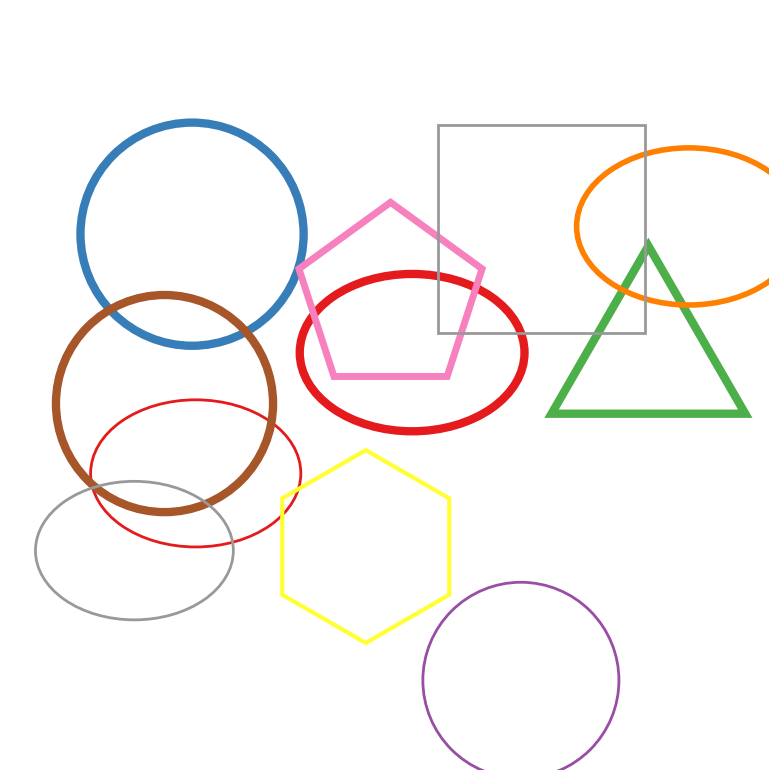[{"shape": "oval", "thickness": 3, "radius": 0.73, "center": [0.535, 0.542]}, {"shape": "oval", "thickness": 1, "radius": 0.68, "center": [0.254, 0.385]}, {"shape": "circle", "thickness": 3, "radius": 0.72, "center": [0.249, 0.696]}, {"shape": "triangle", "thickness": 3, "radius": 0.73, "center": [0.842, 0.535]}, {"shape": "circle", "thickness": 1, "radius": 0.64, "center": [0.676, 0.116]}, {"shape": "oval", "thickness": 2, "radius": 0.73, "center": [0.895, 0.706]}, {"shape": "hexagon", "thickness": 1.5, "radius": 0.63, "center": [0.475, 0.29]}, {"shape": "circle", "thickness": 3, "radius": 0.7, "center": [0.214, 0.476]}, {"shape": "pentagon", "thickness": 2.5, "radius": 0.63, "center": [0.507, 0.612]}, {"shape": "oval", "thickness": 1, "radius": 0.64, "center": [0.175, 0.285]}, {"shape": "square", "thickness": 1, "radius": 0.67, "center": [0.703, 0.703]}]